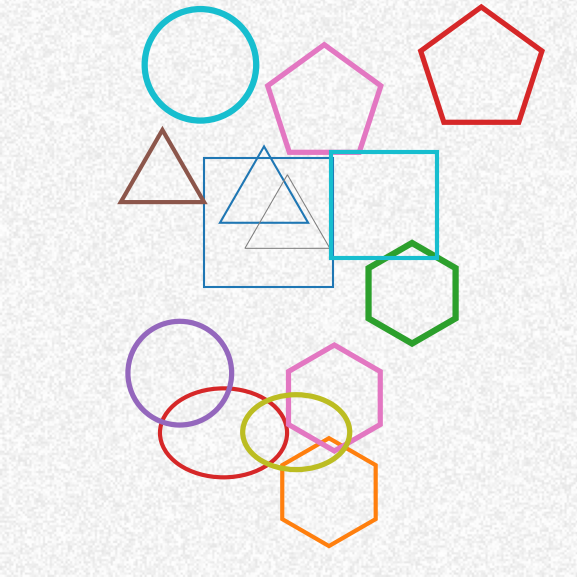[{"shape": "triangle", "thickness": 1, "radius": 0.44, "center": [0.457, 0.657]}, {"shape": "square", "thickness": 1, "radius": 0.56, "center": [0.465, 0.614]}, {"shape": "hexagon", "thickness": 2, "radius": 0.47, "center": [0.57, 0.147]}, {"shape": "hexagon", "thickness": 3, "radius": 0.44, "center": [0.714, 0.491]}, {"shape": "pentagon", "thickness": 2.5, "radius": 0.55, "center": [0.833, 0.877]}, {"shape": "oval", "thickness": 2, "radius": 0.55, "center": [0.387, 0.25]}, {"shape": "circle", "thickness": 2.5, "radius": 0.45, "center": [0.311, 0.353]}, {"shape": "triangle", "thickness": 2, "radius": 0.42, "center": [0.281, 0.691]}, {"shape": "hexagon", "thickness": 2.5, "radius": 0.46, "center": [0.579, 0.31]}, {"shape": "pentagon", "thickness": 2.5, "radius": 0.52, "center": [0.562, 0.819]}, {"shape": "triangle", "thickness": 0.5, "radius": 0.42, "center": [0.498, 0.612]}, {"shape": "oval", "thickness": 2.5, "radius": 0.46, "center": [0.513, 0.251]}, {"shape": "circle", "thickness": 3, "radius": 0.48, "center": [0.347, 0.887]}, {"shape": "square", "thickness": 2, "radius": 0.46, "center": [0.665, 0.644]}]